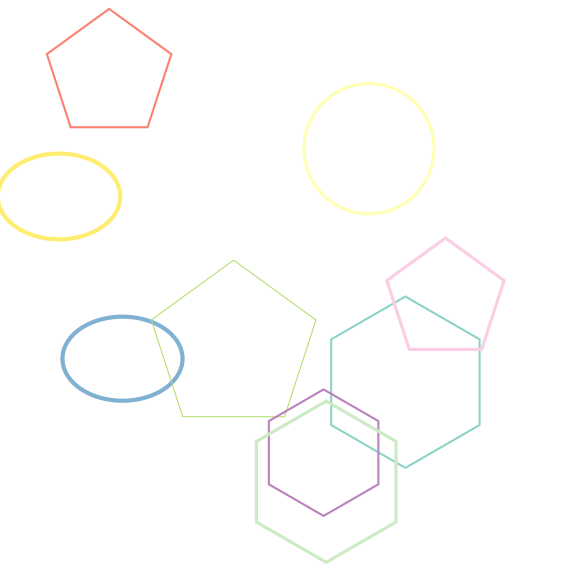[{"shape": "hexagon", "thickness": 1, "radius": 0.74, "center": [0.702, 0.337]}, {"shape": "circle", "thickness": 1.5, "radius": 0.56, "center": [0.639, 0.742]}, {"shape": "pentagon", "thickness": 1, "radius": 0.57, "center": [0.189, 0.87]}, {"shape": "oval", "thickness": 2, "radius": 0.52, "center": [0.212, 0.378]}, {"shape": "pentagon", "thickness": 0.5, "radius": 0.75, "center": [0.405, 0.399]}, {"shape": "pentagon", "thickness": 1.5, "radius": 0.53, "center": [0.771, 0.48]}, {"shape": "hexagon", "thickness": 1, "radius": 0.55, "center": [0.56, 0.215]}, {"shape": "hexagon", "thickness": 1.5, "radius": 0.7, "center": [0.565, 0.165]}, {"shape": "oval", "thickness": 2, "radius": 0.53, "center": [0.102, 0.659]}]